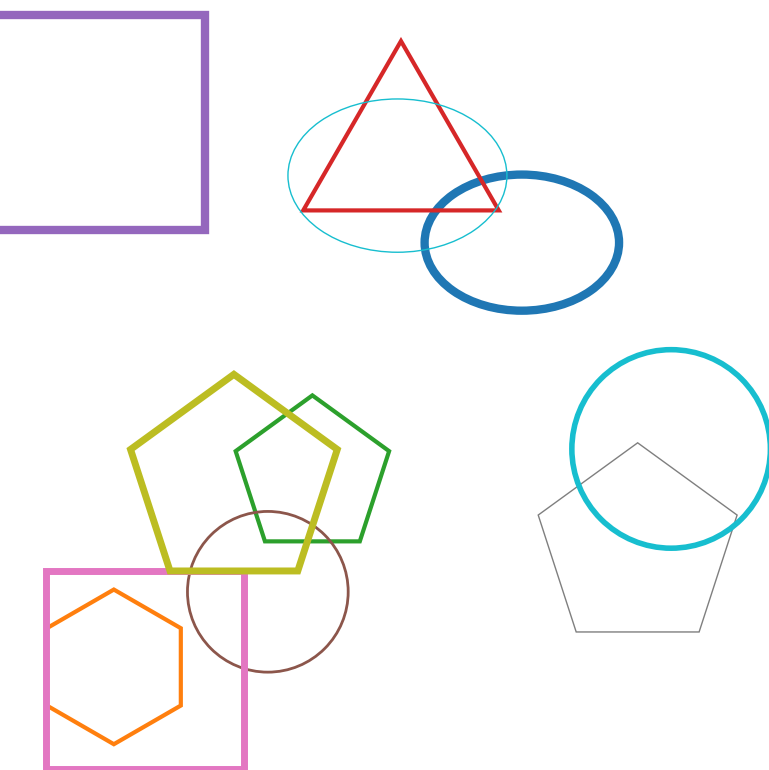[{"shape": "oval", "thickness": 3, "radius": 0.63, "center": [0.678, 0.685]}, {"shape": "hexagon", "thickness": 1.5, "radius": 0.5, "center": [0.148, 0.134]}, {"shape": "pentagon", "thickness": 1.5, "radius": 0.52, "center": [0.406, 0.382]}, {"shape": "triangle", "thickness": 1.5, "radius": 0.73, "center": [0.521, 0.8]}, {"shape": "square", "thickness": 3, "radius": 0.7, "center": [0.126, 0.841]}, {"shape": "circle", "thickness": 1, "radius": 0.52, "center": [0.348, 0.231]}, {"shape": "square", "thickness": 2.5, "radius": 0.64, "center": [0.188, 0.13]}, {"shape": "pentagon", "thickness": 0.5, "radius": 0.68, "center": [0.828, 0.289]}, {"shape": "pentagon", "thickness": 2.5, "radius": 0.71, "center": [0.304, 0.373]}, {"shape": "oval", "thickness": 0.5, "radius": 0.71, "center": [0.516, 0.772]}, {"shape": "circle", "thickness": 2, "radius": 0.64, "center": [0.872, 0.417]}]